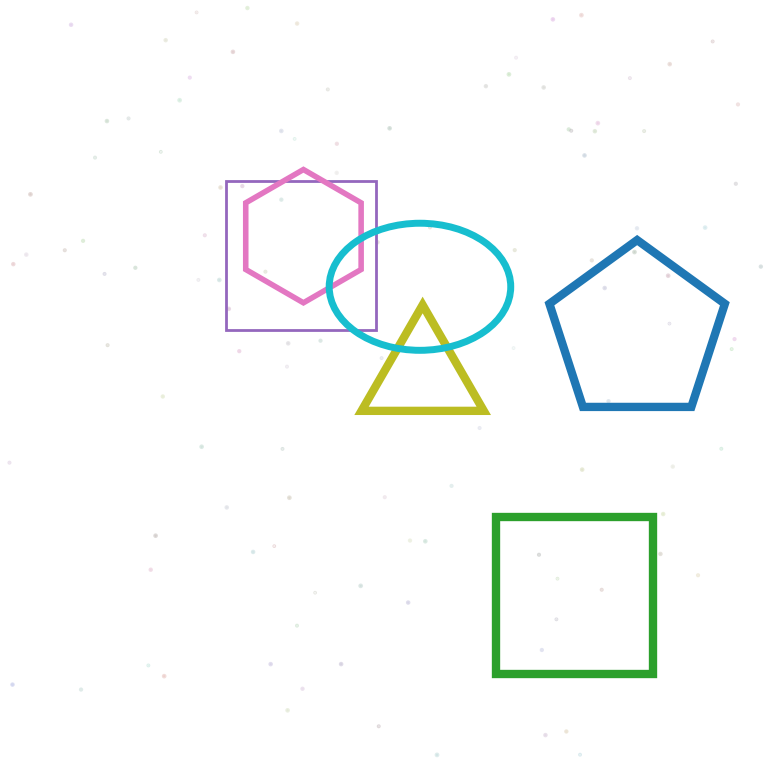[{"shape": "pentagon", "thickness": 3, "radius": 0.6, "center": [0.827, 0.568]}, {"shape": "square", "thickness": 3, "radius": 0.51, "center": [0.746, 0.227]}, {"shape": "square", "thickness": 1, "radius": 0.48, "center": [0.391, 0.668]}, {"shape": "hexagon", "thickness": 2, "radius": 0.43, "center": [0.394, 0.693]}, {"shape": "triangle", "thickness": 3, "radius": 0.46, "center": [0.549, 0.512]}, {"shape": "oval", "thickness": 2.5, "radius": 0.59, "center": [0.545, 0.628]}]